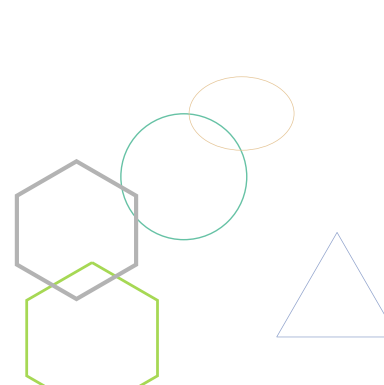[{"shape": "circle", "thickness": 1, "radius": 0.82, "center": [0.477, 0.541]}, {"shape": "triangle", "thickness": 0.5, "radius": 0.91, "center": [0.875, 0.215]}, {"shape": "hexagon", "thickness": 2, "radius": 0.98, "center": [0.239, 0.122]}, {"shape": "oval", "thickness": 0.5, "radius": 0.68, "center": [0.627, 0.705]}, {"shape": "hexagon", "thickness": 3, "radius": 0.89, "center": [0.199, 0.402]}]